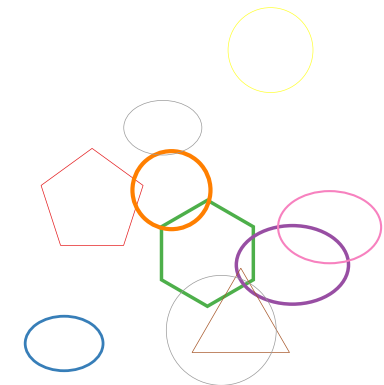[{"shape": "pentagon", "thickness": 0.5, "radius": 0.7, "center": [0.239, 0.475]}, {"shape": "oval", "thickness": 2, "radius": 0.51, "center": [0.167, 0.108]}, {"shape": "hexagon", "thickness": 2.5, "radius": 0.69, "center": [0.539, 0.342]}, {"shape": "oval", "thickness": 2.5, "radius": 0.73, "center": [0.76, 0.312]}, {"shape": "circle", "thickness": 3, "radius": 0.51, "center": [0.445, 0.506]}, {"shape": "circle", "thickness": 0.5, "radius": 0.55, "center": [0.703, 0.87]}, {"shape": "triangle", "thickness": 0.5, "radius": 0.73, "center": [0.625, 0.157]}, {"shape": "oval", "thickness": 1.5, "radius": 0.67, "center": [0.856, 0.41]}, {"shape": "circle", "thickness": 0.5, "radius": 0.71, "center": [0.575, 0.142]}, {"shape": "oval", "thickness": 0.5, "radius": 0.51, "center": [0.423, 0.668]}]